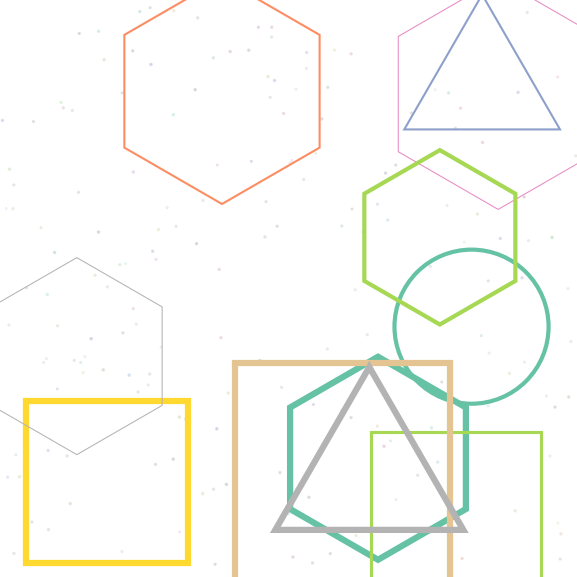[{"shape": "circle", "thickness": 2, "radius": 0.67, "center": [0.817, 0.433]}, {"shape": "hexagon", "thickness": 3, "radius": 0.88, "center": [0.655, 0.206]}, {"shape": "hexagon", "thickness": 1, "radius": 0.98, "center": [0.384, 0.841]}, {"shape": "triangle", "thickness": 1, "radius": 0.78, "center": [0.835, 0.853]}, {"shape": "hexagon", "thickness": 0.5, "radius": 1.0, "center": [0.863, 0.836]}, {"shape": "hexagon", "thickness": 2, "radius": 0.76, "center": [0.762, 0.588]}, {"shape": "square", "thickness": 1.5, "radius": 0.74, "center": [0.789, 0.104]}, {"shape": "square", "thickness": 3, "radius": 0.7, "center": [0.186, 0.164]}, {"shape": "square", "thickness": 3, "radius": 0.93, "center": [0.593, 0.184]}, {"shape": "triangle", "thickness": 3, "radius": 0.94, "center": [0.64, 0.176]}, {"shape": "hexagon", "thickness": 0.5, "radius": 0.85, "center": [0.133, 0.382]}]